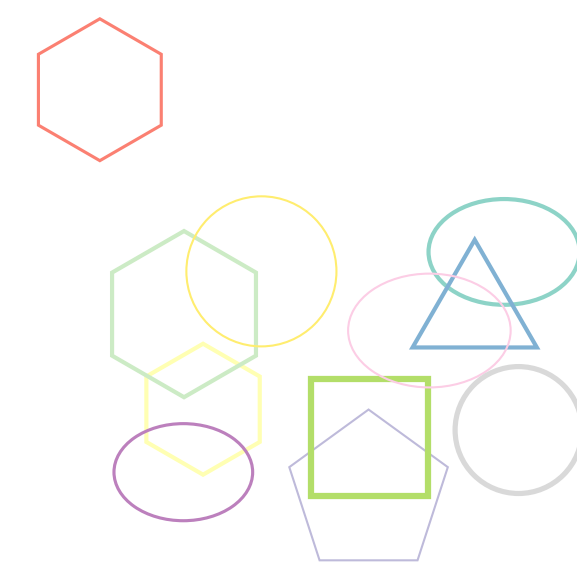[{"shape": "oval", "thickness": 2, "radius": 0.65, "center": [0.873, 0.563]}, {"shape": "hexagon", "thickness": 2, "radius": 0.57, "center": [0.352, 0.291]}, {"shape": "pentagon", "thickness": 1, "radius": 0.72, "center": [0.638, 0.146]}, {"shape": "hexagon", "thickness": 1.5, "radius": 0.61, "center": [0.173, 0.844]}, {"shape": "triangle", "thickness": 2, "radius": 0.62, "center": [0.822, 0.46]}, {"shape": "square", "thickness": 3, "radius": 0.51, "center": [0.64, 0.241]}, {"shape": "oval", "thickness": 1, "radius": 0.7, "center": [0.744, 0.427]}, {"shape": "circle", "thickness": 2.5, "radius": 0.55, "center": [0.898, 0.254]}, {"shape": "oval", "thickness": 1.5, "radius": 0.6, "center": [0.317, 0.182]}, {"shape": "hexagon", "thickness": 2, "radius": 0.72, "center": [0.319, 0.455]}, {"shape": "circle", "thickness": 1, "radius": 0.65, "center": [0.453, 0.529]}]